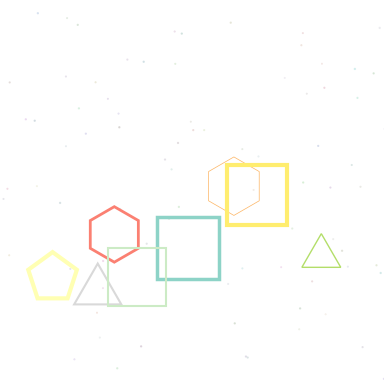[{"shape": "square", "thickness": 2.5, "radius": 0.4, "center": [0.488, 0.356]}, {"shape": "pentagon", "thickness": 3, "radius": 0.33, "center": [0.137, 0.279]}, {"shape": "hexagon", "thickness": 2, "radius": 0.36, "center": [0.297, 0.391]}, {"shape": "hexagon", "thickness": 0.5, "radius": 0.38, "center": [0.608, 0.516]}, {"shape": "triangle", "thickness": 1, "radius": 0.29, "center": [0.835, 0.335]}, {"shape": "triangle", "thickness": 1.5, "radius": 0.35, "center": [0.254, 0.245]}, {"shape": "square", "thickness": 1.5, "radius": 0.38, "center": [0.356, 0.281]}, {"shape": "square", "thickness": 3, "radius": 0.39, "center": [0.668, 0.494]}]